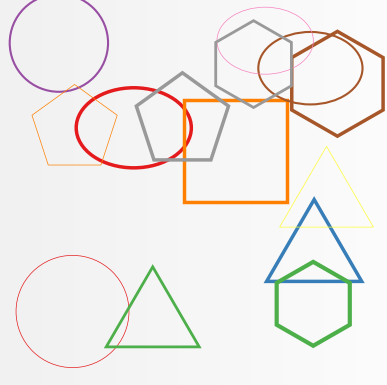[{"shape": "circle", "thickness": 0.5, "radius": 0.73, "center": [0.187, 0.191]}, {"shape": "oval", "thickness": 2.5, "radius": 0.74, "center": [0.345, 0.668]}, {"shape": "triangle", "thickness": 2.5, "radius": 0.71, "center": [0.811, 0.34]}, {"shape": "triangle", "thickness": 2, "radius": 0.69, "center": [0.394, 0.168]}, {"shape": "hexagon", "thickness": 3, "radius": 0.54, "center": [0.808, 0.211]}, {"shape": "circle", "thickness": 1.5, "radius": 0.63, "center": [0.152, 0.888]}, {"shape": "square", "thickness": 2.5, "radius": 0.67, "center": [0.608, 0.608]}, {"shape": "pentagon", "thickness": 0.5, "radius": 0.58, "center": [0.192, 0.665]}, {"shape": "triangle", "thickness": 0.5, "radius": 0.7, "center": [0.843, 0.48]}, {"shape": "hexagon", "thickness": 2.5, "radius": 0.68, "center": [0.871, 0.782]}, {"shape": "oval", "thickness": 1.5, "radius": 0.67, "center": [0.801, 0.823]}, {"shape": "oval", "thickness": 0.5, "radius": 0.62, "center": [0.684, 0.894]}, {"shape": "pentagon", "thickness": 2.5, "radius": 0.63, "center": [0.471, 0.686]}, {"shape": "hexagon", "thickness": 2, "radius": 0.56, "center": [0.654, 0.833]}]